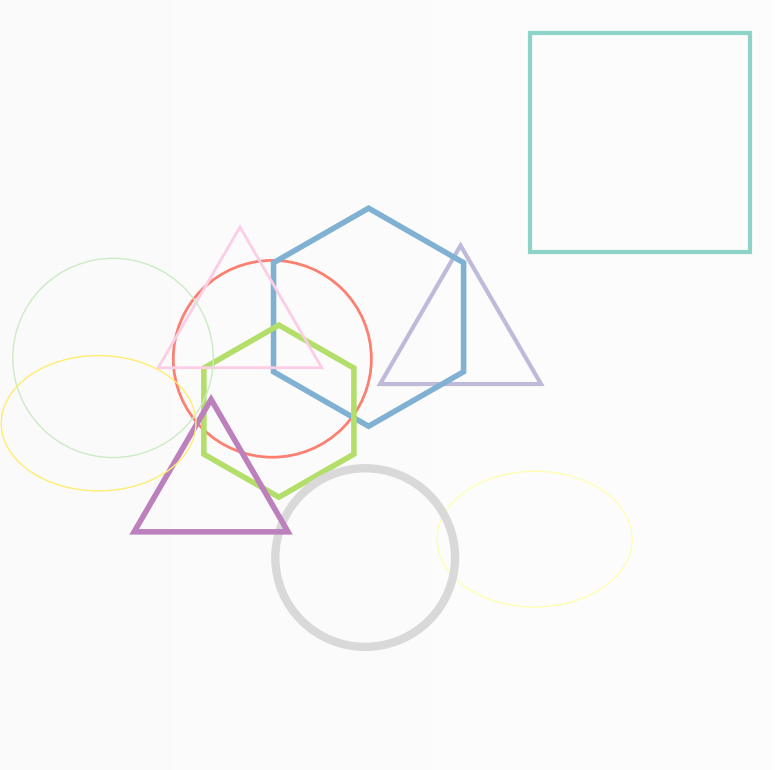[{"shape": "square", "thickness": 1.5, "radius": 0.71, "center": [0.826, 0.815]}, {"shape": "oval", "thickness": 0.5, "radius": 0.63, "center": [0.69, 0.3]}, {"shape": "triangle", "thickness": 1.5, "radius": 0.6, "center": [0.594, 0.561]}, {"shape": "circle", "thickness": 1, "radius": 0.64, "center": [0.351, 0.534]}, {"shape": "hexagon", "thickness": 2, "radius": 0.71, "center": [0.476, 0.588]}, {"shape": "hexagon", "thickness": 2, "radius": 0.56, "center": [0.36, 0.466]}, {"shape": "triangle", "thickness": 1, "radius": 0.61, "center": [0.31, 0.583]}, {"shape": "circle", "thickness": 3, "radius": 0.58, "center": [0.471, 0.276]}, {"shape": "triangle", "thickness": 2, "radius": 0.57, "center": [0.272, 0.367]}, {"shape": "circle", "thickness": 0.5, "radius": 0.65, "center": [0.146, 0.535]}, {"shape": "oval", "thickness": 0.5, "radius": 0.63, "center": [0.127, 0.45]}]